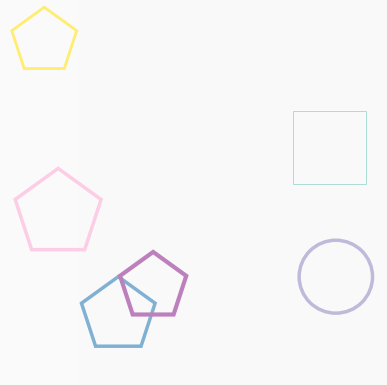[{"shape": "square", "thickness": 0.5, "radius": 0.47, "center": [0.85, 0.617]}, {"shape": "circle", "thickness": 2.5, "radius": 0.47, "center": [0.867, 0.281]}, {"shape": "pentagon", "thickness": 2.5, "radius": 0.5, "center": [0.305, 0.182]}, {"shape": "pentagon", "thickness": 2.5, "radius": 0.58, "center": [0.15, 0.446]}, {"shape": "pentagon", "thickness": 3, "radius": 0.45, "center": [0.395, 0.256]}, {"shape": "pentagon", "thickness": 2, "radius": 0.44, "center": [0.114, 0.893]}]